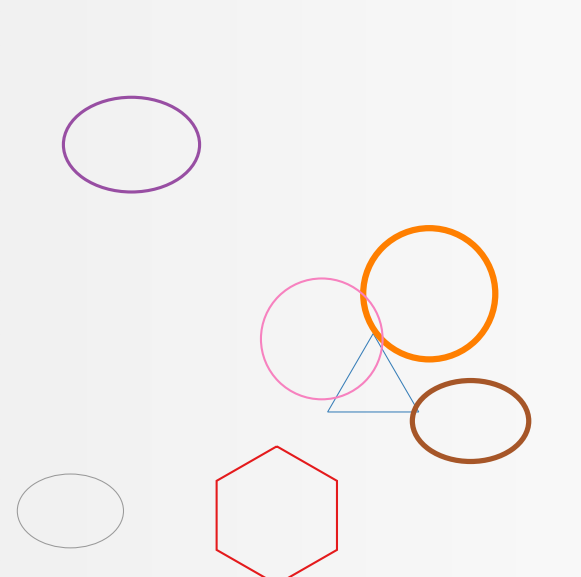[{"shape": "hexagon", "thickness": 1, "radius": 0.6, "center": [0.476, 0.107]}, {"shape": "triangle", "thickness": 0.5, "radius": 0.45, "center": [0.642, 0.331]}, {"shape": "oval", "thickness": 1.5, "radius": 0.59, "center": [0.226, 0.749]}, {"shape": "circle", "thickness": 3, "radius": 0.57, "center": [0.738, 0.49]}, {"shape": "oval", "thickness": 2.5, "radius": 0.5, "center": [0.81, 0.27]}, {"shape": "circle", "thickness": 1, "radius": 0.52, "center": [0.554, 0.412]}, {"shape": "oval", "thickness": 0.5, "radius": 0.46, "center": [0.121, 0.114]}]